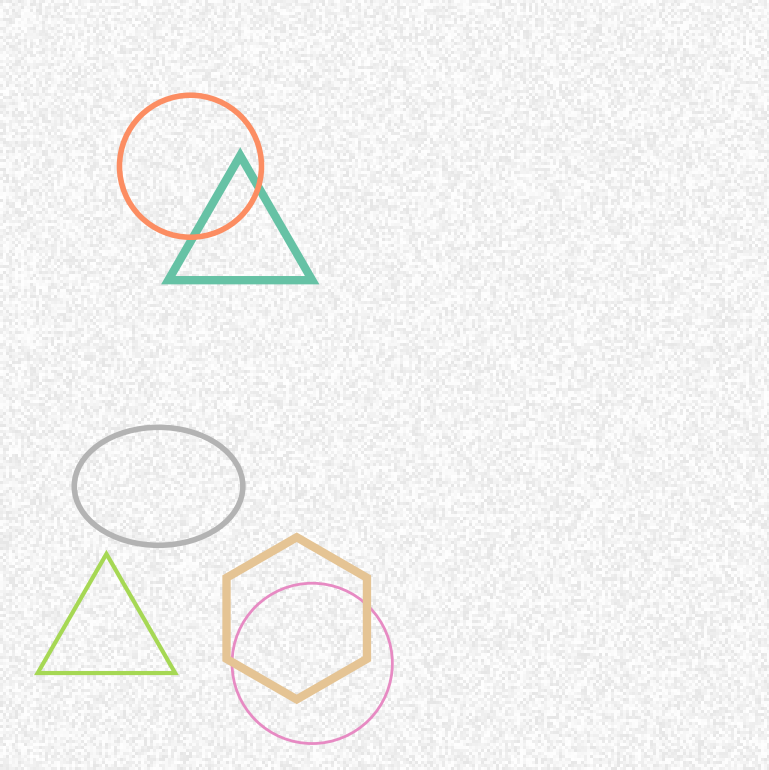[{"shape": "triangle", "thickness": 3, "radius": 0.54, "center": [0.312, 0.69]}, {"shape": "circle", "thickness": 2, "radius": 0.46, "center": [0.247, 0.784]}, {"shape": "circle", "thickness": 1, "radius": 0.52, "center": [0.405, 0.138]}, {"shape": "triangle", "thickness": 1.5, "radius": 0.52, "center": [0.138, 0.177]}, {"shape": "hexagon", "thickness": 3, "radius": 0.53, "center": [0.385, 0.197]}, {"shape": "oval", "thickness": 2, "radius": 0.55, "center": [0.206, 0.368]}]